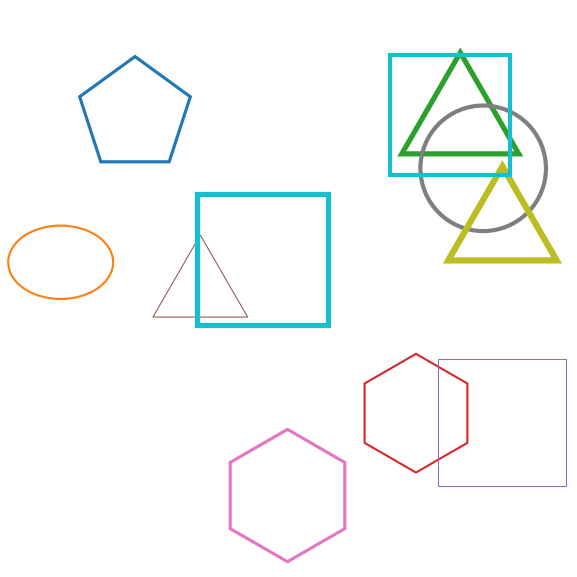[{"shape": "pentagon", "thickness": 1.5, "radius": 0.5, "center": [0.234, 0.8]}, {"shape": "oval", "thickness": 1, "radius": 0.45, "center": [0.105, 0.545]}, {"shape": "triangle", "thickness": 2.5, "radius": 0.58, "center": [0.797, 0.791]}, {"shape": "hexagon", "thickness": 1, "radius": 0.51, "center": [0.72, 0.284]}, {"shape": "square", "thickness": 0.5, "radius": 0.55, "center": [0.869, 0.268]}, {"shape": "triangle", "thickness": 0.5, "radius": 0.47, "center": [0.347, 0.497]}, {"shape": "hexagon", "thickness": 1.5, "radius": 0.57, "center": [0.498, 0.141]}, {"shape": "circle", "thickness": 2, "radius": 0.54, "center": [0.837, 0.708]}, {"shape": "triangle", "thickness": 3, "radius": 0.54, "center": [0.87, 0.602]}, {"shape": "square", "thickness": 2.5, "radius": 0.57, "center": [0.455, 0.549]}, {"shape": "square", "thickness": 2, "radius": 0.52, "center": [0.779, 0.8]}]